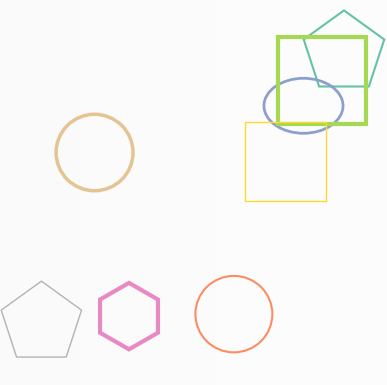[{"shape": "pentagon", "thickness": 1.5, "radius": 0.55, "center": [0.888, 0.864]}, {"shape": "circle", "thickness": 1.5, "radius": 0.5, "center": [0.604, 0.184]}, {"shape": "oval", "thickness": 2, "radius": 0.51, "center": [0.783, 0.725]}, {"shape": "hexagon", "thickness": 3, "radius": 0.43, "center": [0.333, 0.179]}, {"shape": "square", "thickness": 3, "radius": 0.56, "center": [0.831, 0.791]}, {"shape": "square", "thickness": 1, "radius": 0.52, "center": [0.737, 0.581]}, {"shape": "circle", "thickness": 2.5, "radius": 0.5, "center": [0.244, 0.604]}, {"shape": "pentagon", "thickness": 1, "radius": 0.54, "center": [0.107, 0.161]}]